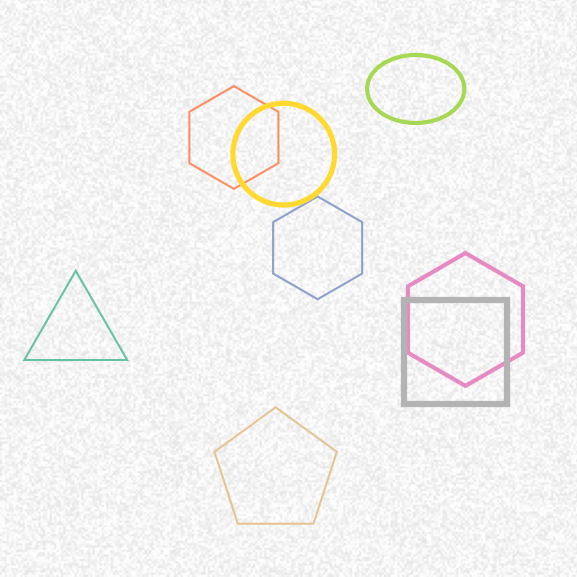[{"shape": "triangle", "thickness": 1, "radius": 0.51, "center": [0.131, 0.427]}, {"shape": "hexagon", "thickness": 1, "radius": 0.45, "center": [0.405, 0.761]}, {"shape": "hexagon", "thickness": 1, "radius": 0.45, "center": [0.55, 0.57]}, {"shape": "hexagon", "thickness": 2, "radius": 0.58, "center": [0.806, 0.446]}, {"shape": "oval", "thickness": 2, "radius": 0.42, "center": [0.72, 0.845]}, {"shape": "circle", "thickness": 2.5, "radius": 0.44, "center": [0.491, 0.732]}, {"shape": "pentagon", "thickness": 1, "radius": 0.56, "center": [0.477, 0.182]}, {"shape": "square", "thickness": 3, "radius": 0.45, "center": [0.789, 0.389]}]